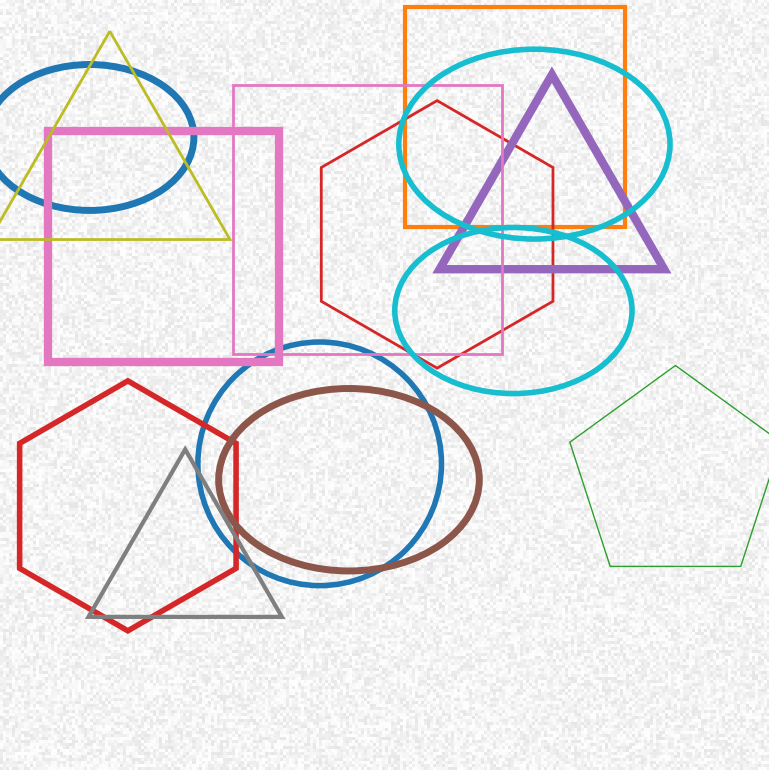[{"shape": "circle", "thickness": 2, "radius": 0.79, "center": [0.415, 0.398]}, {"shape": "oval", "thickness": 2.5, "radius": 0.68, "center": [0.116, 0.821]}, {"shape": "square", "thickness": 1.5, "radius": 0.71, "center": [0.669, 0.848]}, {"shape": "pentagon", "thickness": 0.5, "radius": 0.72, "center": [0.877, 0.381]}, {"shape": "hexagon", "thickness": 1, "radius": 0.87, "center": [0.568, 0.696]}, {"shape": "hexagon", "thickness": 2, "radius": 0.81, "center": [0.166, 0.343]}, {"shape": "triangle", "thickness": 3, "radius": 0.84, "center": [0.717, 0.735]}, {"shape": "oval", "thickness": 2.5, "radius": 0.85, "center": [0.453, 0.377]}, {"shape": "square", "thickness": 3, "radius": 0.75, "center": [0.212, 0.68]}, {"shape": "square", "thickness": 1, "radius": 0.87, "center": [0.477, 0.715]}, {"shape": "triangle", "thickness": 1.5, "radius": 0.72, "center": [0.241, 0.271]}, {"shape": "triangle", "thickness": 1, "radius": 0.9, "center": [0.143, 0.779]}, {"shape": "oval", "thickness": 2, "radius": 0.77, "center": [0.667, 0.597]}, {"shape": "oval", "thickness": 2, "radius": 0.88, "center": [0.694, 0.813]}]